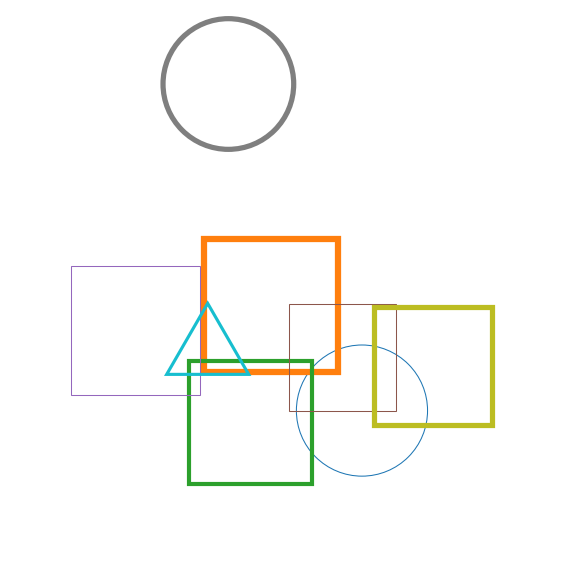[{"shape": "circle", "thickness": 0.5, "radius": 0.57, "center": [0.627, 0.288]}, {"shape": "square", "thickness": 3, "radius": 0.58, "center": [0.469, 0.47]}, {"shape": "square", "thickness": 2, "radius": 0.53, "center": [0.434, 0.267]}, {"shape": "square", "thickness": 0.5, "radius": 0.56, "center": [0.235, 0.427]}, {"shape": "square", "thickness": 0.5, "radius": 0.46, "center": [0.593, 0.38]}, {"shape": "circle", "thickness": 2.5, "radius": 0.57, "center": [0.395, 0.854]}, {"shape": "square", "thickness": 2.5, "radius": 0.51, "center": [0.75, 0.365]}, {"shape": "triangle", "thickness": 1.5, "radius": 0.41, "center": [0.36, 0.392]}]